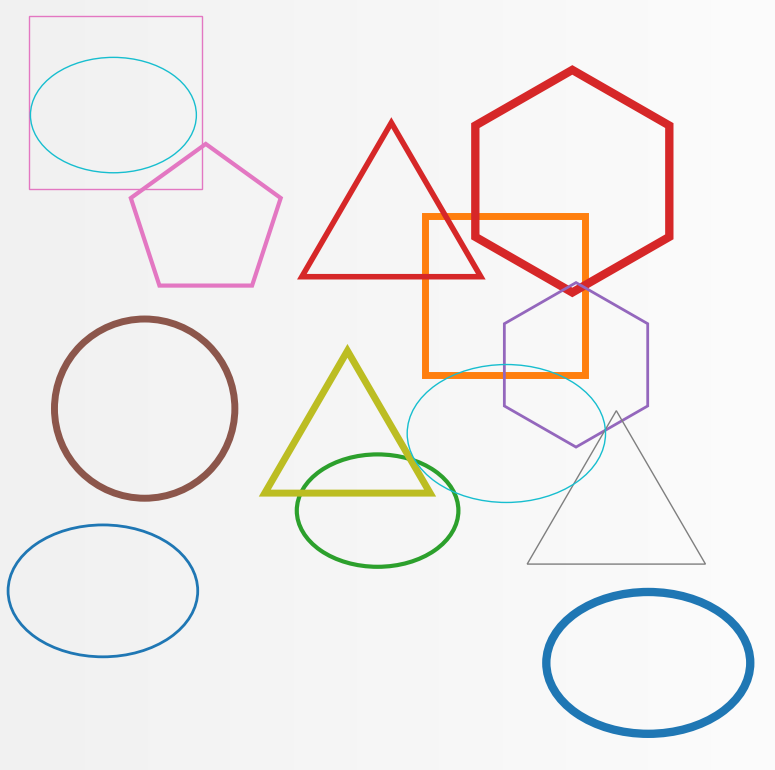[{"shape": "oval", "thickness": 3, "radius": 0.66, "center": [0.837, 0.139]}, {"shape": "oval", "thickness": 1, "radius": 0.61, "center": [0.133, 0.233]}, {"shape": "square", "thickness": 2.5, "radius": 0.52, "center": [0.651, 0.616]}, {"shape": "oval", "thickness": 1.5, "radius": 0.52, "center": [0.487, 0.337]}, {"shape": "hexagon", "thickness": 3, "radius": 0.72, "center": [0.738, 0.765]}, {"shape": "triangle", "thickness": 2, "radius": 0.67, "center": [0.505, 0.707]}, {"shape": "hexagon", "thickness": 1, "radius": 0.53, "center": [0.743, 0.526]}, {"shape": "circle", "thickness": 2.5, "radius": 0.58, "center": [0.187, 0.469]}, {"shape": "square", "thickness": 0.5, "radius": 0.56, "center": [0.149, 0.867]}, {"shape": "pentagon", "thickness": 1.5, "radius": 0.51, "center": [0.265, 0.711]}, {"shape": "triangle", "thickness": 0.5, "radius": 0.66, "center": [0.795, 0.334]}, {"shape": "triangle", "thickness": 2.5, "radius": 0.62, "center": [0.448, 0.421]}, {"shape": "oval", "thickness": 0.5, "radius": 0.54, "center": [0.146, 0.851]}, {"shape": "oval", "thickness": 0.5, "radius": 0.64, "center": [0.653, 0.437]}]